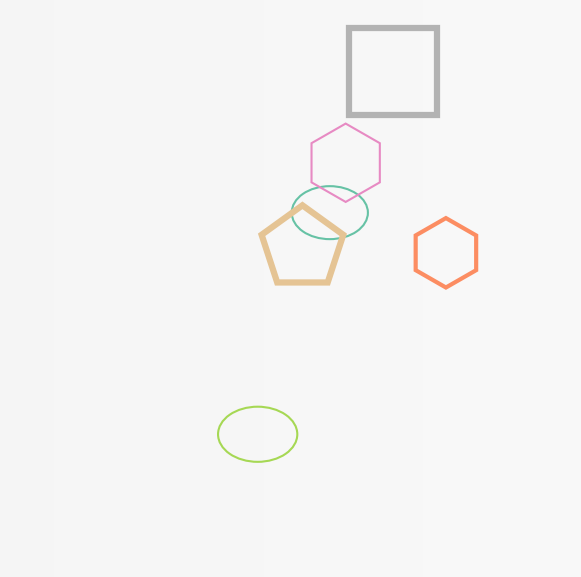[{"shape": "oval", "thickness": 1, "radius": 0.33, "center": [0.567, 0.631]}, {"shape": "hexagon", "thickness": 2, "radius": 0.3, "center": [0.767, 0.561]}, {"shape": "hexagon", "thickness": 1, "radius": 0.34, "center": [0.595, 0.717]}, {"shape": "oval", "thickness": 1, "radius": 0.34, "center": [0.443, 0.247]}, {"shape": "pentagon", "thickness": 3, "radius": 0.37, "center": [0.52, 0.57]}, {"shape": "square", "thickness": 3, "radius": 0.38, "center": [0.676, 0.876]}]